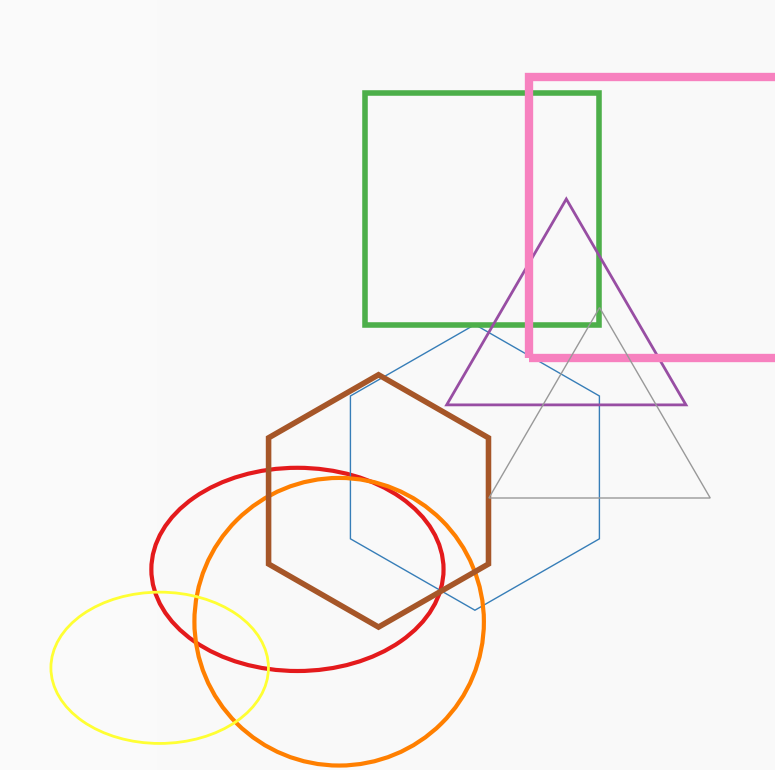[{"shape": "oval", "thickness": 1.5, "radius": 0.94, "center": [0.384, 0.261]}, {"shape": "hexagon", "thickness": 0.5, "radius": 0.93, "center": [0.613, 0.393]}, {"shape": "square", "thickness": 2, "radius": 0.76, "center": [0.622, 0.728]}, {"shape": "triangle", "thickness": 1, "radius": 0.89, "center": [0.731, 0.563]}, {"shape": "circle", "thickness": 1.5, "radius": 0.93, "center": [0.438, 0.193]}, {"shape": "oval", "thickness": 1, "radius": 0.7, "center": [0.206, 0.133]}, {"shape": "hexagon", "thickness": 2, "radius": 0.82, "center": [0.488, 0.349]}, {"shape": "square", "thickness": 3, "radius": 0.91, "center": [0.865, 0.717]}, {"shape": "triangle", "thickness": 0.5, "radius": 0.82, "center": [0.774, 0.436]}]